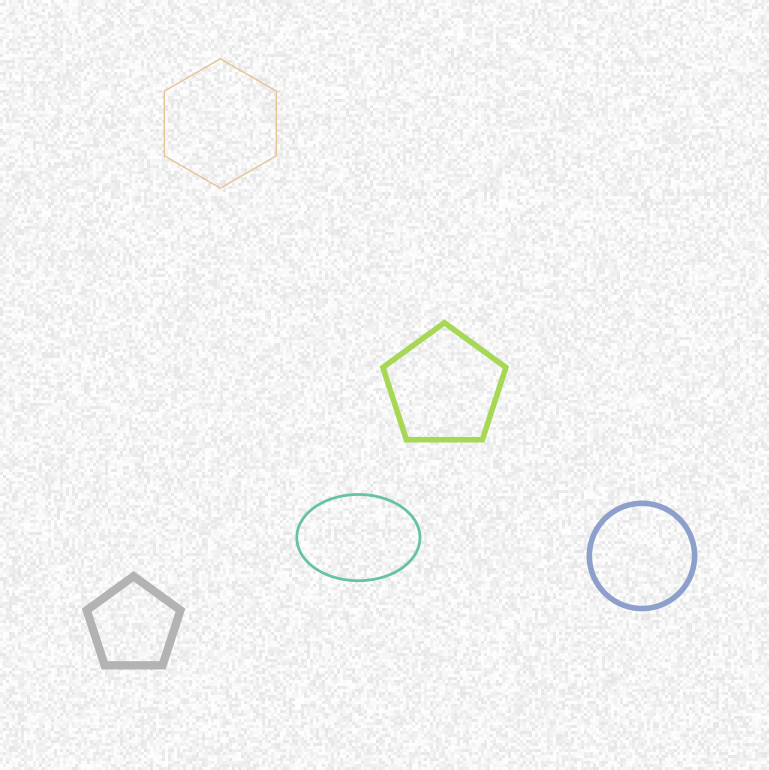[{"shape": "oval", "thickness": 1, "radius": 0.4, "center": [0.465, 0.302]}, {"shape": "circle", "thickness": 2, "radius": 0.34, "center": [0.834, 0.278]}, {"shape": "pentagon", "thickness": 2, "radius": 0.42, "center": [0.577, 0.497]}, {"shape": "hexagon", "thickness": 0.5, "radius": 0.42, "center": [0.286, 0.84]}, {"shape": "pentagon", "thickness": 3, "radius": 0.32, "center": [0.174, 0.188]}]